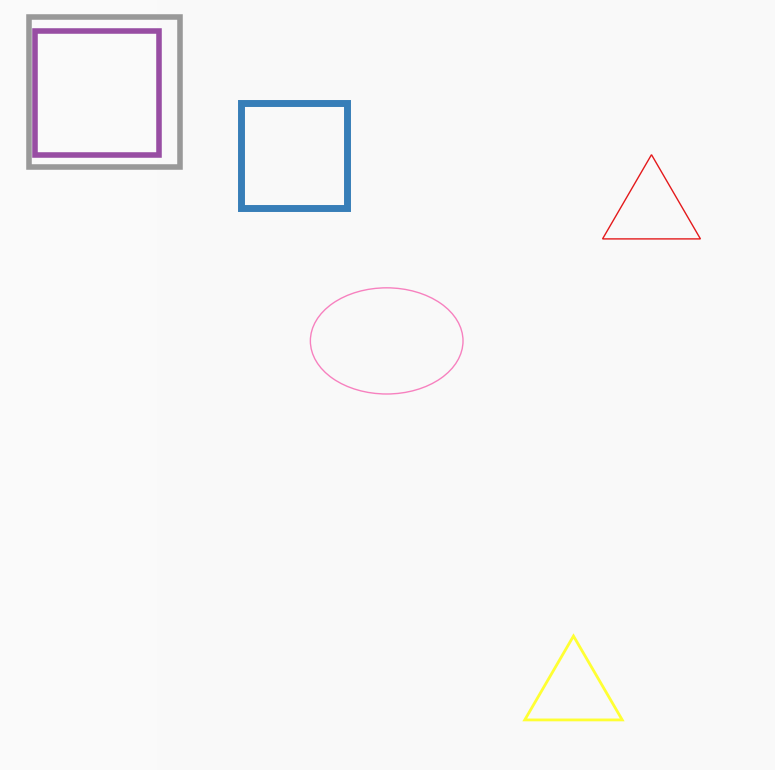[{"shape": "triangle", "thickness": 0.5, "radius": 0.36, "center": [0.841, 0.726]}, {"shape": "square", "thickness": 2.5, "radius": 0.34, "center": [0.379, 0.798]}, {"shape": "square", "thickness": 2, "radius": 0.4, "center": [0.125, 0.879]}, {"shape": "triangle", "thickness": 1, "radius": 0.36, "center": [0.74, 0.101]}, {"shape": "oval", "thickness": 0.5, "radius": 0.49, "center": [0.499, 0.557]}, {"shape": "square", "thickness": 2, "radius": 0.49, "center": [0.135, 0.881]}]